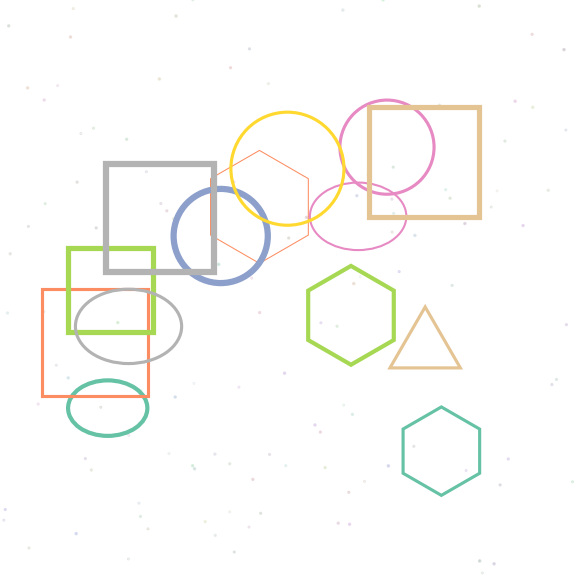[{"shape": "hexagon", "thickness": 1.5, "radius": 0.38, "center": [0.764, 0.218]}, {"shape": "oval", "thickness": 2, "radius": 0.34, "center": [0.187, 0.292]}, {"shape": "hexagon", "thickness": 0.5, "radius": 0.49, "center": [0.449, 0.641]}, {"shape": "square", "thickness": 1.5, "radius": 0.46, "center": [0.165, 0.406]}, {"shape": "circle", "thickness": 3, "radius": 0.41, "center": [0.382, 0.59]}, {"shape": "oval", "thickness": 1, "radius": 0.42, "center": [0.62, 0.625]}, {"shape": "circle", "thickness": 1.5, "radius": 0.41, "center": [0.67, 0.744]}, {"shape": "hexagon", "thickness": 2, "radius": 0.43, "center": [0.608, 0.453]}, {"shape": "square", "thickness": 2.5, "radius": 0.36, "center": [0.191, 0.497]}, {"shape": "circle", "thickness": 1.5, "radius": 0.49, "center": [0.498, 0.707]}, {"shape": "square", "thickness": 2.5, "radius": 0.47, "center": [0.734, 0.719]}, {"shape": "triangle", "thickness": 1.5, "radius": 0.35, "center": [0.736, 0.397]}, {"shape": "oval", "thickness": 1.5, "radius": 0.46, "center": [0.223, 0.434]}, {"shape": "square", "thickness": 3, "radius": 0.47, "center": [0.278, 0.621]}]